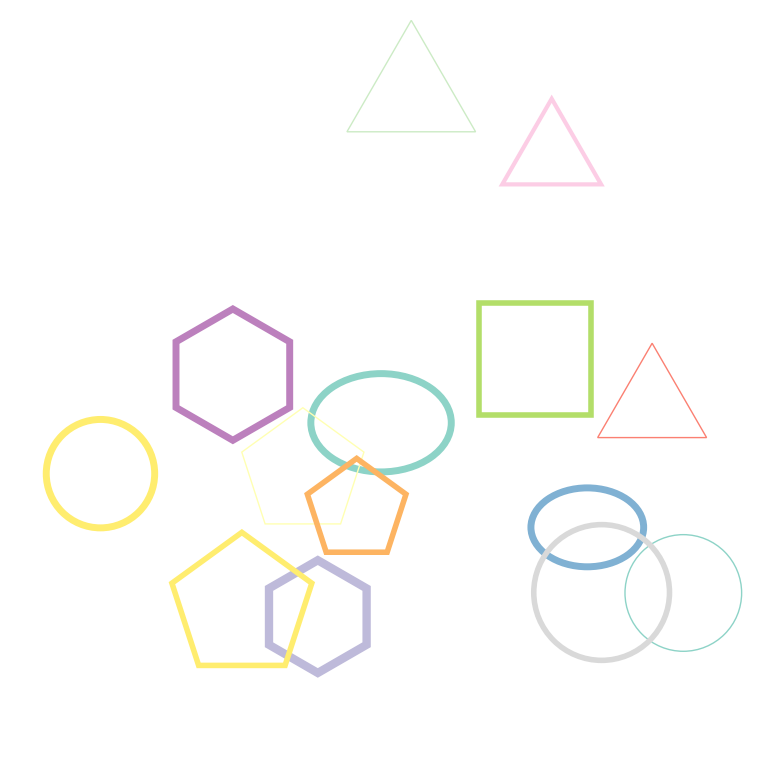[{"shape": "oval", "thickness": 2.5, "radius": 0.46, "center": [0.495, 0.451]}, {"shape": "circle", "thickness": 0.5, "radius": 0.38, "center": [0.887, 0.23]}, {"shape": "pentagon", "thickness": 0.5, "radius": 0.42, "center": [0.393, 0.387]}, {"shape": "hexagon", "thickness": 3, "radius": 0.37, "center": [0.413, 0.199]}, {"shape": "triangle", "thickness": 0.5, "radius": 0.41, "center": [0.847, 0.473]}, {"shape": "oval", "thickness": 2.5, "radius": 0.37, "center": [0.763, 0.315]}, {"shape": "pentagon", "thickness": 2, "radius": 0.34, "center": [0.463, 0.337]}, {"shape": "square", "thickness": 2, "radius": 0.36, "center": [0.694, 0.534]}, {"shape": "triangle", "thickness": 1.5, "radius": 0.37, "center": [0.716, 0.798]}, {"shape": "circle", "thickness": 2, "radius": 0.44, "center": [0.781, 0.231]}, {"shape": "hexagon", "thickness": 2.5, "radius": 0.43, "center": [0.302, 0.513]}, {"shape": "triangle", "thickness": 0.5, "radius": 0.48, "center": [0.534, 0.877]}, {"shape": "pentagon", "thickness": 2, "radius": 0.48, "center": [0.314, 0.213]}, {"shape": "circle", "thickness": 2.5, "radius": 0.35, "center": [0.13, 0.385]}]